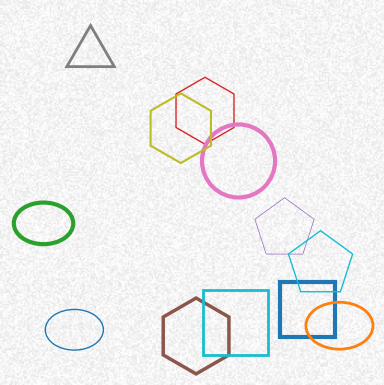[{"shape": "square", "thickness": 3, "radius": 0.36, "center": [0.799, 0.195]}, {"shape": "oval", "thickness": 1, "radius": 0.38, "center": [0.193, 0.143]}, {"shape": "oval", "thickness": 2, "radius": 0.44, "center": [0.882, 0.154]}, {"shape": "oval", "thickness": 3, "radius": 0.39, "center": [0.113, 0.42]}, {"shape": "hexagon", "thickness": 1, "radius": 0.43, "center": [0.532, 0.712]}, {"shape": "pentagon", "thickness": 0.5, "radius": 0.4, "center": [0.739, 0.406]}, {"shape": "hexagon", "thickness": 2.5, "radius": 0.49, "center": [0.509, 0.127]}, {"shape": "circle", "thickness": 3, "radius": 0.47, "center": [0.62, 0.582]}, {"shape": "triangle", "thickness": 2, "radius": 0.36, "center": [0.235, 0.863]}, {"shape": "hexagon", "thickness": 1.5, "radius": 0.45, "center": [0.47, 0.667]}, {"shape": "square", "thickness": 2, "radius": 0.42, "center": [0.611, 0.162]}, {"shape": "pentagon", "thickness": 1, "radius": 0.44, "center": [0.833, 0.313]}]